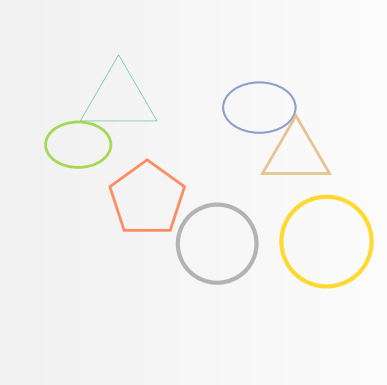[{"shape": "triangle", "thickness": 0.5, "radius": 0.57, "center": [0.306, 0.743]}, {"shape": "pentagon", "thickness": 2, "radius": 0.51, "center": [0.38, 0.484]}, {"shape": "oval", "thickness": 1.5, "radius": 0.47, "center": [0.669, 0.721]}, {"shape": "oval", "thickness": 2, "radius": 0.42, "center": [0.202, 0.624]}, {"shape": "circle", "thickness": 3, "radius": 0.58, "center": [0.843, 0.372]}, {"shape": "triangle", "thickness": 2, "radius": 0.5, "center": [0.764, 0.599]}, {"shape": "circle", "thickness": 3, "radius": 0.51, "center": [0.56, 0.367]}]